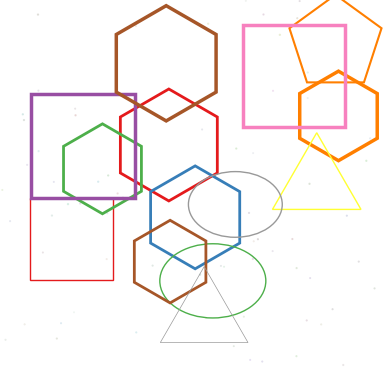[{"shape": "square", "thickness": 1, "radius": 0.54, "center": [0.186, 0.379]}, {"shape": "hexagon", "thickness": 2, "radius": 0.73, "center": [0.439, 0.623]}, {"shape": "hexagon", "thickness": 2, "radius": 0.67, "center": [0.507, 0.435]}, {"shape": "oval", "thickness": 1, "radius": 0.69, "center": [0.553, 0.271]}, {"shape": "hexagon", "thickness": 2, "radius": 0.58, "center": [0.266, 0.562]}, {"shape": "square", "thickness": 2.5, "radius": 0.67, "center": [0.215, 0.621]}, {"shape": "pentagon", "thickness": 1.5, "radius": 0.63, "center": [0.871, 0.888]}, {"shape": "hexagon", "thickness": 2.5, "radius": 0.58, "center": [0.879, 0.699]}, {"shape": "triangle", "thickness": 1, "radius": 0.66, "center": [0.823, 0.522]}, {"shape": "hexagon", "thickness": 2, "radius": 0.54, "center": [0.442, 0.32]}, {"shape": "hexagon", "thickness": 2.5, "radius": 0.75, "center": [0.432, 0.836]}, {"shape": "square", "thickness": 2.5, "radius": 0.66, "center": [0.764, 0.804]}, {"shape": "triangle", "thickness": 0.5, "radius": 0.66, "center": [0.53, 0.176]}, {"shape": "oval", "thickness": 1, "radius": 0.61, "center": [0.611, 0.469]}]